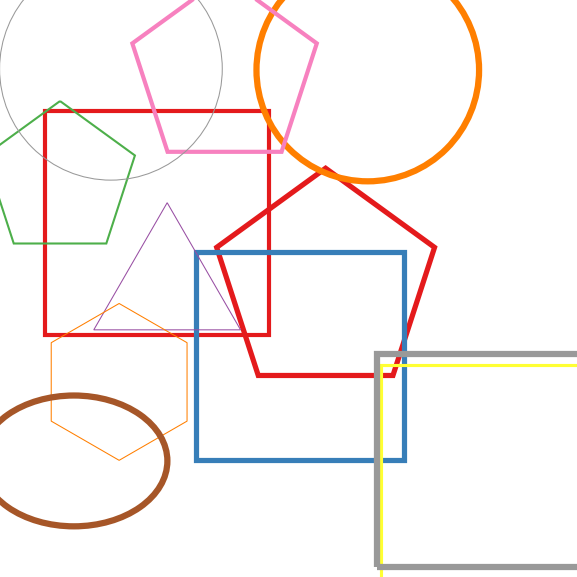[{"shape": "square", "thickness": 2, "radius": 0.97, "center": [0.272, 0.613]}, {"shape": "pentagon", "thickness": 2.5, "radius": 0.99, "center": [0.564, 0.509]}, {"shape": "square", "thickness": 2.5, "radius": 0.9, "center": [0.519, 0.382]}, {"shape": "pentagon", "thickness": 1, "radius": 0.68, "center": [0.104, 0.688]}, {"shape": "triangle", "thickness": 0.5, "radius": 0.73, "center": [0.289, 0.501]}, {"shape": "hexagon", "thickness": 0.5, "radius": 0.68, "center": [0.206, 0.338]}, {"shape": "circle", "thickness": 3, "radius": 0.96, "center": [0.637, 0.878]}, {"shape": "square", "thickness": 1.5, "radius": 0.98, "center": [0.855, 0.171]}, {"shape": "oval", "thickness": 3, "radius": 0.81, "center": [0.128, 0.201]}, {"shape": "pentagon", "thickness": 2, "radius": 0.84, "center": [0.389, 0.872]}, {"shape": "square", "thickness": 3, "radius": 0.92, "center": [0.838, 0.202]}, {"shape": "circle", "thickness": 0.5, "radius": 0.96, "center": [0.192, 0.88]}]